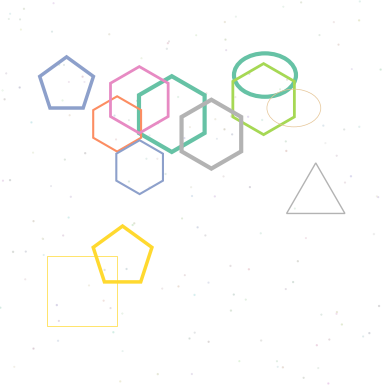[{"shape": "oval", "thickness": 3, "radius": 0.4, "center": [0.688, 0.805]}, {"shape": "hexagon", "thickness": 3, "radius": 0.49, "center": [0.446, 0.704]}, {"shape": "hexagon", "thickness": 1.5, "radius": 0.36, "center": [0.304, 0.678]}, {"shape": "pentagon", "thickness": 2.5, "radius": 0.37, "center": [0.173, 0.779]}, {"shape": "hexagon", "thickness": 1.5, "radius": 0.35, "center": [0.363, 0.566]}, {"shape": "hexagon", "thickness": 2, "radius": 0.43, "center": [0.362, 0.741]}, {"shape": "hexagon", "thickness": 2, "radius": 0.46, "center": [0.685, 0.743]}, {"shape": "square", "thickness": 0.5, "radius": 0.46, "center": [0.213, 0.245]}, {"shape": "pentagon", "thickness": 2.5, "radius": 0.4, "center": [0.318, 0.333]}, {"shape": "oval", "thickness": 0.5, "radius": 0.35, "center": [0.763, 0.719]}, {"shape": "hexagon", "thickness": 3, "radius": 0.45, "center": [0.549, 0.652]}, {"shape": "triangle", "thickness": 1, "radius": 0.44, "center": [0.82, 0.489]}]